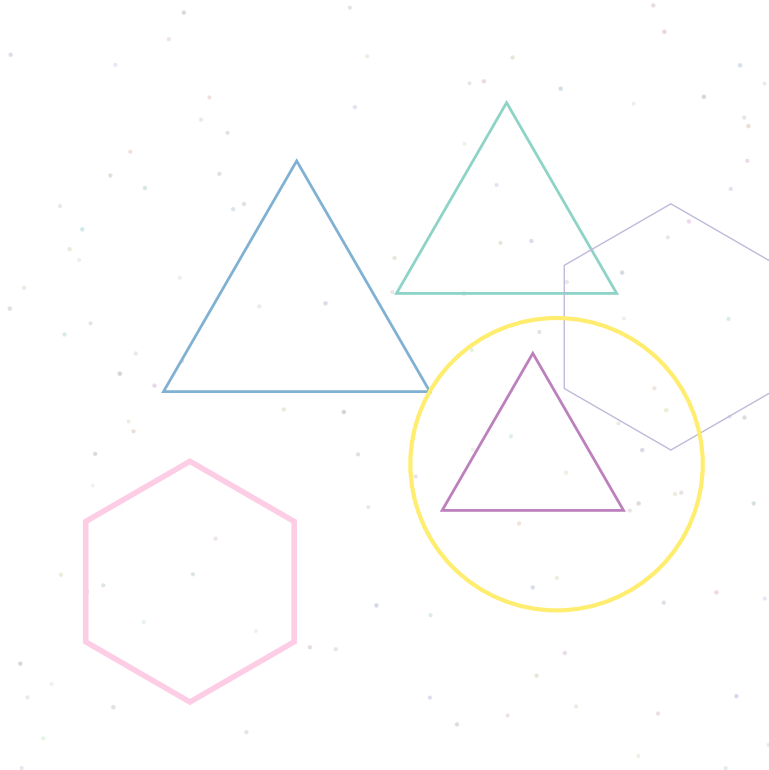[{"shape": "triangle", "thickness": 1, "radius": 0.83, "center": [0.658, 0.702]}, {"shape": "hexagon", "thickness": 0.5, "radius": 0.8, "center": [0.871, 0.575]}, {"shape": "triangle", "thickness": 1, "radius": 1.0, "center": [0.385, 0.591]}, {"shape": "hexagon", "thickness": 2, "radius": 0.78, "center": [0.247, 0.245]}, {"shape": "triangle", "thickness": 1, "radius": 0.68, "center": [0.692, 0.405]}, {"shape": "circle", "thickness": 1.5, "radius": 0.95, "center": [0.723, 0.397]}]